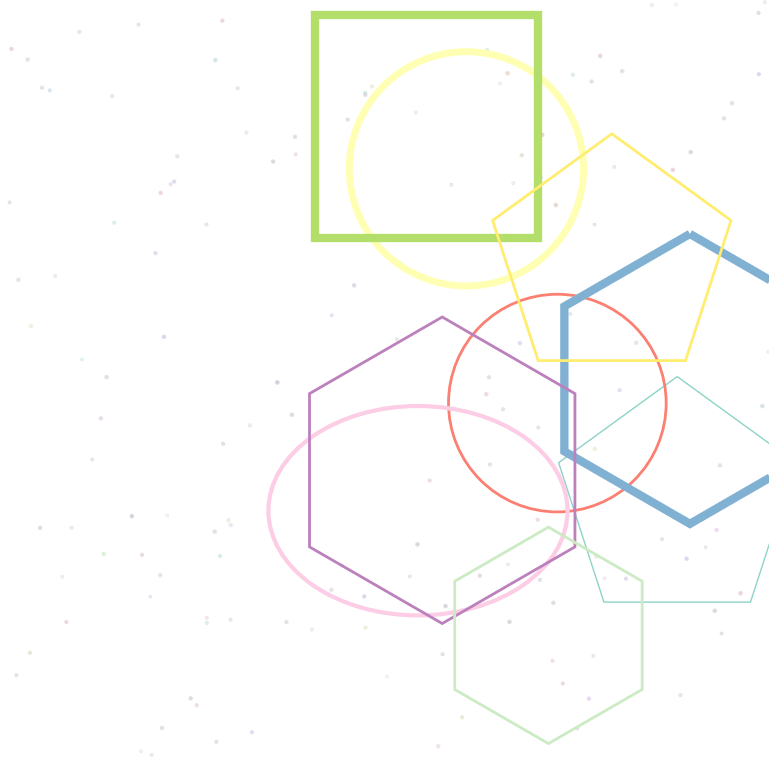[{"shape": "pentagon", "thickness": 0.5, "radius": 0.81, "center": [0.879, 0.349]}, {"shape": "circle", "thickness": 2.5, "radius": 0.76, "center": [0.606, 0.781]}, {"shape": "circle", "thickness": 1, "radius": 0.71, "center": [0.724, 0.477]}, {"shape": "hexagon", "thickness": 3, "radius": 0.94, "center": [0.896, 0.508]}, {"shape": "square", "thickness": 3, "radius": 0.72, "center": [0.554, 0.836]}, {"shape": "oval", "thickness": 1.5, "radius": 0.97, "center": [0.543, 0.337]}, {"shape": "hexagon", "thickness": 1, "radius": 1.0, "center": [0.574, 0.389]}, {"shape": "hexagon", "thickness": 1, "radius": 0.7, "center": [0.712, 0.175]}, {"shape": "pentagon", "thickness": 1, "radius": 0.81, "center": [0.795, 0.663]}]